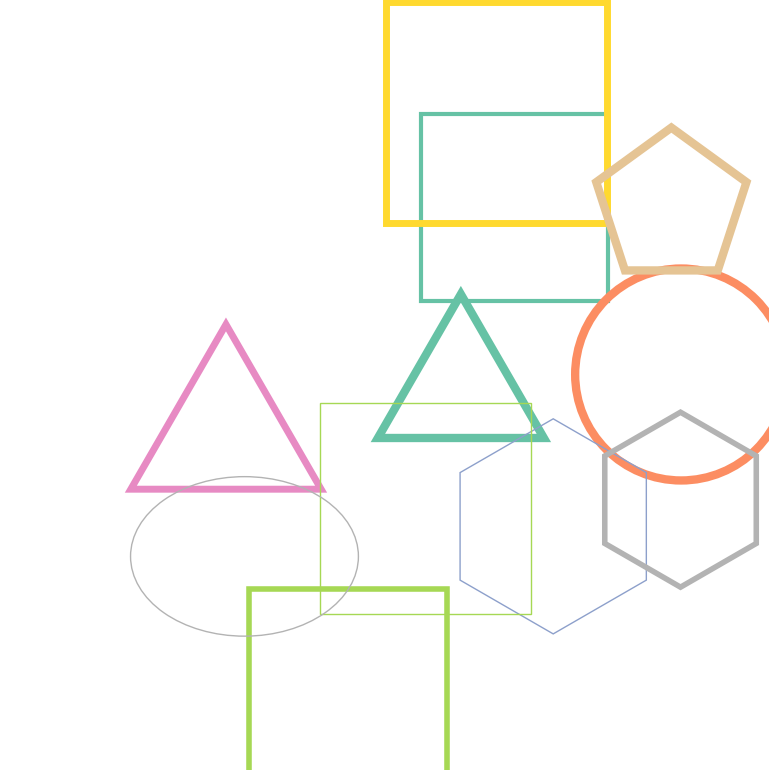[{"shape": "triangle", "thickness": 3, "radius": 0.62, "center": [0.599, 0.493]}, {"shape": "square", "thickness": 1.5, "radius": 0.61, "center": [0.668, 0.73]}, {"shape": "circle", "thickness": 3, "radius": 0.69, "center": [0.885, 0.514]}, {"shape": "hexagon", "thickness": 0.5, "radius": 0.7, "center": [0.718, 0.316]}, {"shape": "triangle", "thickness": 2.5, "radius": 0.71, "center": [0.293, 0.436]}, {"shape": "square", "thickness": 2, "radius": 0.64, "center": [0.452, 0.106]}, {"shape": "square", "thickness": 0.5, "radius": 0.69, "center": [0.553, 0.34]}, {"shape": "square", "thickness": 2.5, "radius": 0.72, "center": [0.645, 0.854]}, {"shape": "pentagon", "thickness": 3, "radius": 0.51, "center": [0.872, 0.732]}, {"shape": "hexagon", "thickness": 2, "radius": 0.57, "center": [0.884, 0.351]}, {"shape": "oval", "thickness": 0.5, "radius": 0.74, "center": [0.318, 0.277]}]